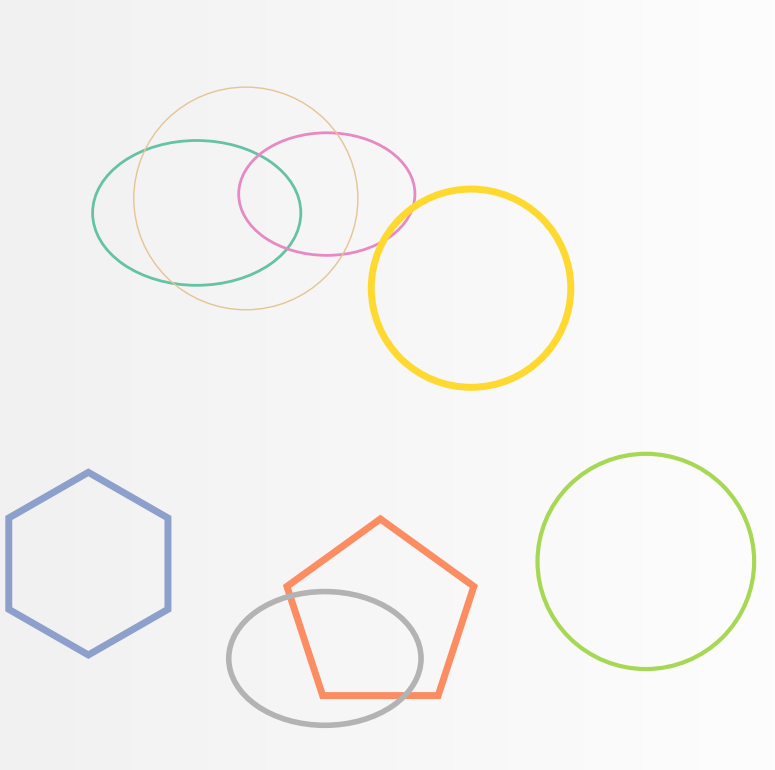[{"shape": "oval", "thickness": 1, "radius": 0.67, "center": [0.254, 0.723]}, {"shape": "pentagon", "thickness": 2.5, "radius": 0.63, "center": [0.491, 0.199]}, {"shape": "hexagon", "thickness": 2.5, "radius": 0.59, "center": [0.114, 0.268]}, {"shape": "oval", "thickness": 1, "radius": 0.57, "center": [0.422, 0.748]}, {"shape": "circle", "thickness": 1.5, "radius": 0.7, "center": [0.833, 0.271]}, {"shape": "circle", "thickness": 2.5, "radius": 0.64, "center": [0.608, 0.626]}, {"shape": "circle", "thickness": 0.5, "radius": 0.72, "center": [0.317, 0.742]}, {"shape": "oval", "thickness": 2, "radius": 0.62, "center": [0.419, 0.145]}]